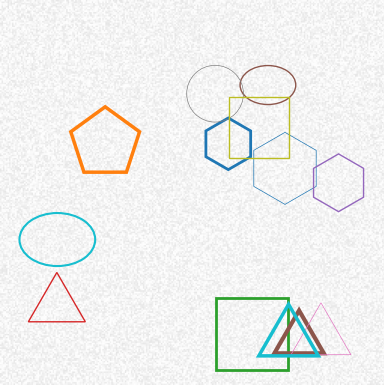[{"shape": "hexagon", "thickness": 2, "radius": 0.34, "center": [0.593, 0.627]}, {"shape": "hexagon", "thickness": 0.5, "radius": 0.47, "center": [0.74, 0.563]}, {"shape": "pentagon", "thickness": 2.5, "radius": 0.47, "center": [0.273, 0.629]}, {"shape": "square", "thickness": 2, "radius": 0.47, "center": [0.654, 0.133]}, {"shape": "triangle", "thickness": 1, "radius": 0.43, "center": [0.148, 0.207]}, {"shape": "hexagon", "thickness": 1, "radius": 0.37, "center": [0.879, 0.525]}, {"shape": "triangle", "thickness": 3, "radius": 0.37, "center": [0.777, 0.119]}, {"shape": "oval", "thickness": 1, "radius": 0.36, "center": [0.696, 0.779]}, {"shape": "triangle", "thickness": 0.5, "radius": 0.45, "center": [0.834, 0.124]}, {"shape": "circle", "thickness": 0.5, "radius": 0.37, "center": [0.559, 0.757]}, {"shape": "square", "thickness": 1, "radius": 0.39, "center": [0.674, 0.669]}, {"shape": "triangle", "thickness": 2.5, "radius": 0.45, "center": [0.75, 0.12]}, {"shape": "oval", "thickness": 1.5, "radius": 0.49, "center": [0.149, 0.378]}]